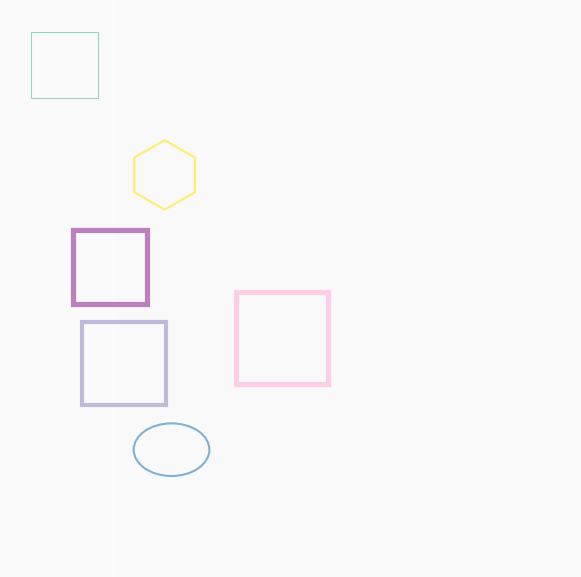[{"shape": "square", "thickness": 0.5, "radius": 0.29, "center": [0.11, 0.886]}, {"shape": "square", "thickness": 2, "radius": 0.36, "center": [0.213, 0.369]}, {"shape": "oval", "thickness": 1, "radius": 0.33, "center": [0.295, 0.22]}, {"shape": "square", "thickness": 2.5, "radius": 0.4, "center": [0.486, 0.414]}, {"shape": "square", "thickness": 2.5, "radius": 0.32, "center": [0.19, 0.537]}, {"shape": "hexagon", "thickness": 1, "radius": 0.3, "center": [0.283, 0.696]}]